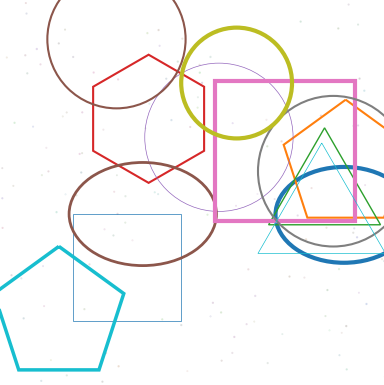[{"shape": "oval", "thickness": 3, "radius": 0.89, "center": [0.893, 0.442]}, {"shape": "square", "thickness": 0.5, "radius": 0.7, "center": [0.331, 0.305]}, {"shape": "pentagon", "thickness": 1.5, "radius": 0.85, "center": [0.898, 0.572]}, {"shape": "triangle", "thickness": 1, "radius": 0.84, "center": [0.843, 0.5]}, {"shape": "hexagon", "thickness": 1.5, "radius": 0.83, "center": [0.386, 0.691]}, {"shape": "circle", "thickness": 0.5, "radius": 0.96, "center": [0.569, 0.643]}, {"shape": "oval", "thickness": 2, "radius": 0.96, "center": [0.371, 0.444]}, {"shape": "circle", "thickness": 1.5, "radius": 0.9, "center": [0.303, 0.898]}, {"shape": "square", "thickness": 3, "radius": 0.91, "center": [0.74, 0.607]}, {"shape": "circle", "thickness": 1.5, "radius": 0.98, "center": [0.866, 0.555]}, {"shape": "circle", "thickness": 3, "radius": 0.72, "center": [0.615, 0.784]}, {"shape": "pentagon", "thickness": 2.5, "radius": 0.89, "center": [0.153, 0.183]}, {"shape": "triangle", "thickness": 0.5, "radius": 0.96, "center": [0.836, 0.437]}]